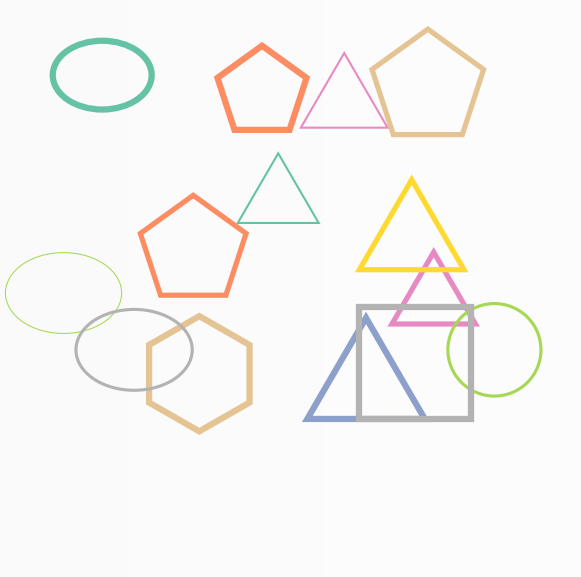[{"shape": "triangle", "thickness": 1, "radius": 0.4, "center": [0.479, 0.653]}, {"shape": "oval", "thickness": 3, "radius": 0.43, "center": [0.176, 0.869]}, {"shape": "pentagon", "thickness": 3, "radius": 0.4, "center": [0.451, 0.839]}, {"shape": "pentagon", "thickness": 2.5, "radius": 0.48, "center": [0.332, 0.565]}, {"shape": "triangle", "thickness": 3, "radius": 0.58, "center": [0.63, 0.332]}, {"shape": "triangle", "thickness": 2.5, "radius": 0.41, "center": [0.746, 0.48]}, {"shape": "triangle", "thickness": 1, "radius": 0.43, "center": [0.592, 0.821]}, {"shape": "oval", "thickness": 0.5, "radius": 0.5, "center": [0.109, 0.492]}, {"shape": "circle", "thickness": 1.5, "radius": 0.4, "center": [0.851, 0.393]}, {"shape": "triangle", "thickness": 2.5, "radius": 0.52, "center": [0.708, 0.584]}, {"shape": "hexagon", "thickness": 3, "radius": 0.5, "center": [0.343, 0.352]}, {"shape": "pentagon", "thickness": 2.5, "radius": 0.5, "center": [0.736, 0.848]}, {"shape": "oval", "thickness": 1.5, "radius": 0.5, "center": [0.231, 0.393]}, {"shape": "square", "thickness": 3, "radius": 0.48, "center": [0.714, 0.37]}]